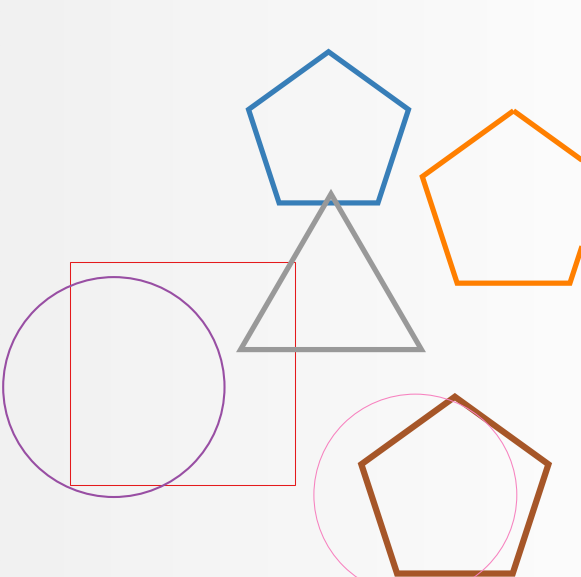[{"shape": "square", "thickness": 0.5, "radius": 0.97, "center": [0.314, 0.352]}, {"shape": "pentagon", "thickness": 2.5, "radius": 0.72, "center": [0.565, 0.765]}, {"shape": "circle", "thickness": 1, "radius": 0.95, "center": [0.196, 0.329]}, {"shape": "pentagon", "thickness": 2.5, "radius": 0.83, "center": [0.883, 0.642]}, {"shape": "pentagon", "thickness": 3, "radius": 0.85, "center": [0.783, 0.143]}, {"shape": "circle", "thickness": 0.5, "radius": 0.87, "center": [0.715, 0.142]}, {"shape": "triangle", "thickness": 2.5, "radius": 0.9, "center": [0.569, 0.484]}]